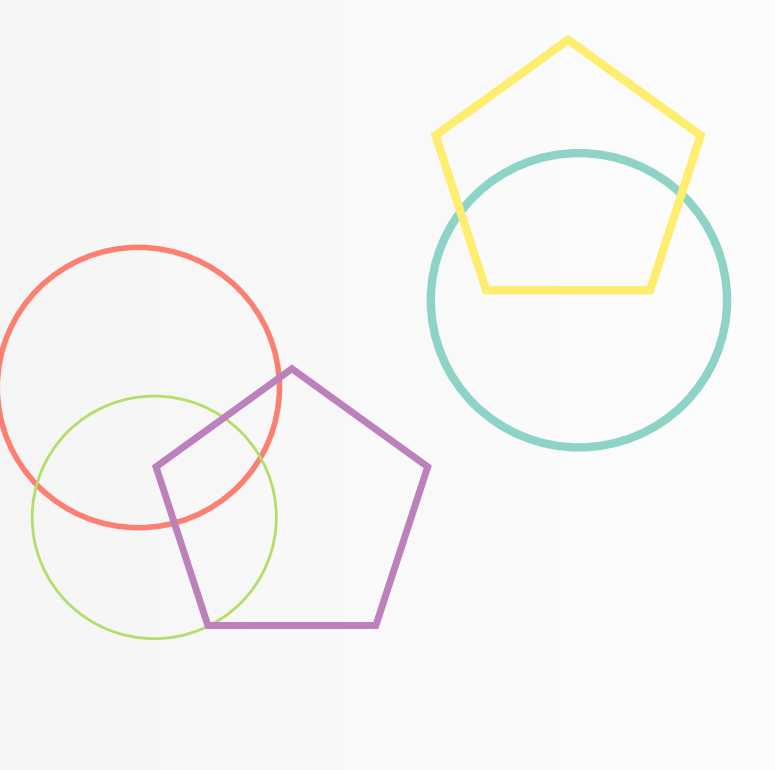[{"shape": "circle", "thickness": 3, "radius": 0.96, "center": [0.747, 0.61]}, {"shape": "circle", "thickness": 2, "radius": 0.91, "center": [0.179, 0.497]}, {"shape": "circle", "thickness": 1, "radius": 0.79, "center": [0.199, 0.328]}, {"shape": "pentagon", "thickness": 2.5, "radius": 0.92, "center": [0.377, 0.337]}, {"shape": "pentagon", "thickness": 3, "radius": 0.9, "center": [0.733, 0.769]}]